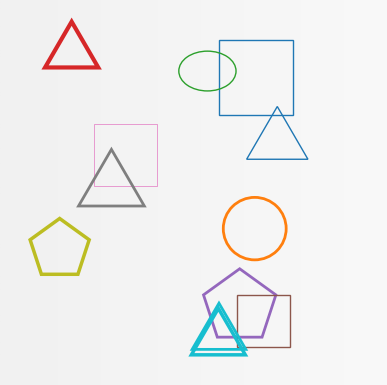[{"shape": "triangle", "thickness": 1, "radius": 0.46, "center": [0.716, 0.632]}, {"shape": "square", "thickness": 1, "radius": 0.48, "center": [0.661, 0.798]}, {"shape": "circle", "thickness": 2, "radius": 0.41, "center": [0.657, 0.406]}, {"shape": "oval", "thickness": 1, "radius": 0.37, "center": [0.535, 0.815]}, {"shape": "triangle", "thickness": 3, "radius": 0.4, "center": [0.185, 0.864]}, {"shape": "pentagon", "thickness": 2, "radius": 0.49, "center": [0.619, 0.204]}, {"shape": "square", "thickness": 1, "radius": 0.34, "center": [0.679, 0.166]}, {"shape": "square", "thickness": 0.5, "radius": 0.4, "center": [0.324, 0.598]}, {"shape": "triangle", "thickness": 2, "radius": 0.49, "center": [0.288, 0.514]}, {"shape": "pentagon", "thickness": 2.5, "radius": 0.4, "center": [0.154, 0.352]}, {"shape": "triangle", "thickness": 2, "radius": 0.4, "center": [0.565, 0.133]}, {"shape": "triangle", "thickness": 2.5, "radius": 0.4, "center": [0.563, 0.119]}]